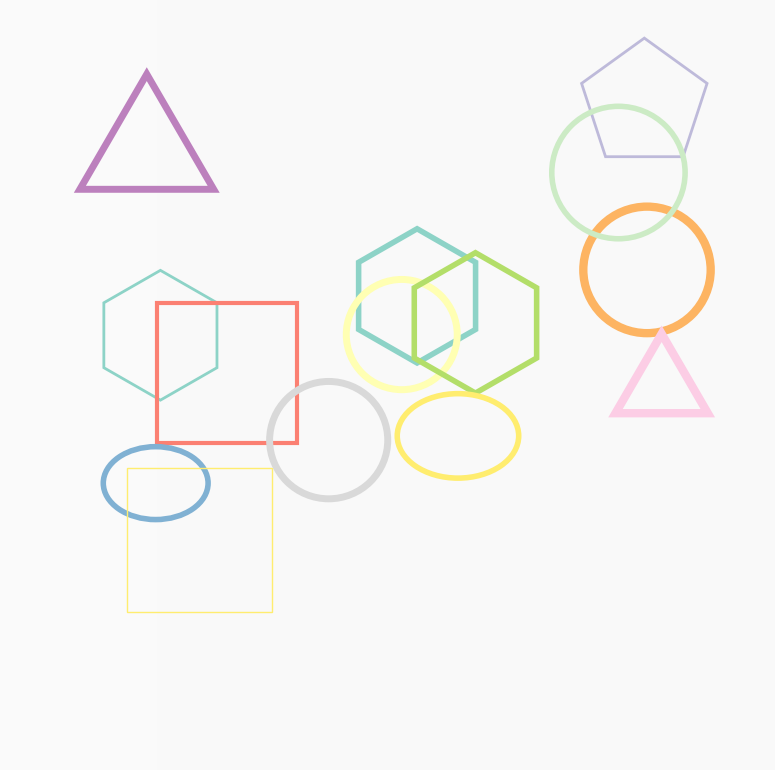[{"shape": "hexagon", "thickness": 2, "radius": 0.44, "center": [0.538, 0.616]}, {"shape": "hexagon", "thickness": 1, "radius": 0.42, "center": [0.207, 0.565]}, {"shape": "circle", "thickness": 2.5, "radius": 0.36, "center": [0.518, 0.566]}, {"shape": "pentagon", "thickness": 1, "radius": 0.43, "center": [0.831, 0.865]}, {"shape": "square", "thickness": 1.5, "radius": 0.45, "center": [0.293, 0.516]}, {"shape": "oval", "thickness": 2, "radius": 0.34, "center": [0.201, 0.373]}, {"shape": "circle", "thickness": 3, "radius": 0.41, "center": [0.835, 0.649]}, {"shape": "hexagon", "thickness": 2, "radius": 0.46, "center": [0.613, 0.581]}, {"shape": "triangle", "thickness": 3, "radius": 0.34, "center": [0.854, 0.498]}, {"shape": "circle", "thickness": 2.5, "radius": 0.38, "center": [0.424, 0.428]}, {"shape": "triangle", "thickness": 2.5, "radius": 0.5, "center": [0.189, 0.804]}, {"shape": "circle", "thickness": 2, "radius": 0.43, "center": [0.798, 0.776]}, {"shape": "square", "thickness": 0.5, "radius": 0.47, "center": [0.258, 0.299]}, {"shape": "oval", "thickness": 2, "radius": 0.39, "center": [0.591, 0.434]}]